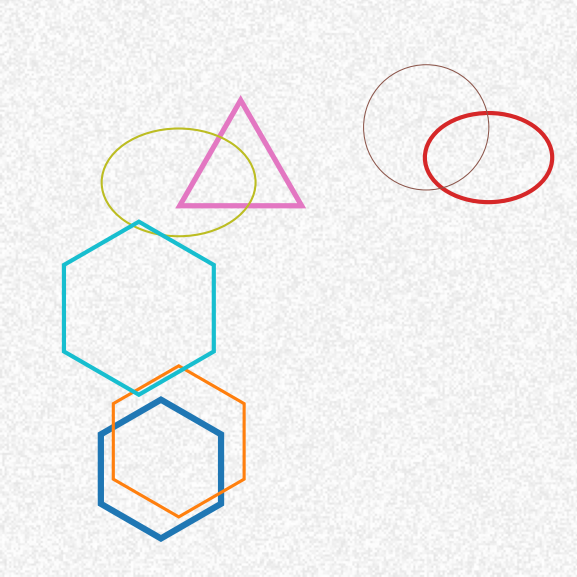[{"shape": "hexagon", "thickness": 3, "radius": 0.6, "center": [0.279, 0.187]}, {"shape": "hexagon", "thickness": 1.5, "radius": 0.65, "center": [0.309, 0.235]}, {"shape": "oval", "thickness": 2, "radius": 0.55, "center": [0.846, 0.726]}, {"shape": "circle", "thickness": 0.5, "radius": 0.54, "center": [0.738, 0.779]}, {"shape": "triangle", "thickness": 2.5, "radius": 0.61, "center": [0.417, 0.704]}, {"shape": "oval", "thickness": 1, "radius": 0.67, "center": [0.309, 0.683]}, {"shape": "hexagon", "thickness": 2, "radius": 0.75, "center": [0.24, 0.465]}]